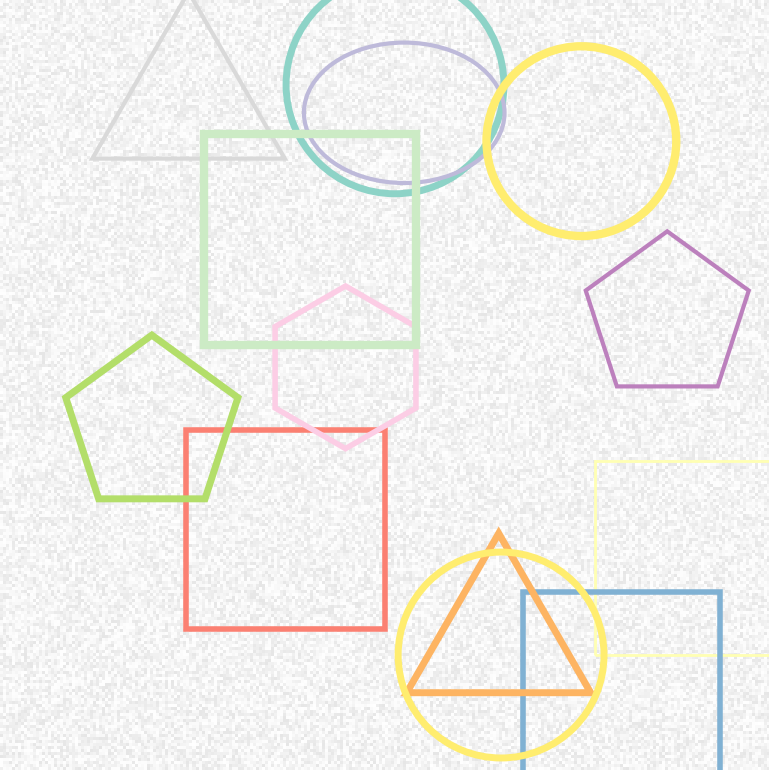[{"shape": "circle", "thickness": 2.5, "radius": 0.71, "center": [0.513, 0.89]}, {"shape": "square", "thickness": 1, "radius": 0.63, "center": [0.898, 0.275]}, {"shape": "oval", "thickness": 1.5, "radius": 0.65, "center": [0.525, 0.854]}, {"shape": "square", "thickness": 2, "radius": 0.65, "center": [0.371, 0.312]}, {"shape": "square", "thickness": 2, "radius": 0.64, "center": [0.807, 0.103]}, {"shape": "triangle", "thickness": 2.5, "radius": 0.69, "center": [0.648, 0.169]}, {"shape": "pentagon", "thickness": 2.5, "radius": 0.59, "center": [0.197, 0.447]}, {"shape": "hexagon", "thickness": 2, "radius": 0.53, "center": [0.449, 0.523]}, {"shape": "triangle", "thickness": 1.5, "radius": 0.72, "center": [0.245, 0.866]}, {"shape": "pentagon", "thickness": 1.5, "radius": 0.56, "center": [0.867, 0.588]}, {"shape": "square", "thickness": 3, "radius": 0.69, "center": [0.403, 0.689]}, {"shape": "circle", "thickness": 2.5, "radius": 0.67, "center": [0.651, 0.149]}, {"shape": "circle", "thickness": 3, "radius": 0.62, "center": [0.755, 0.817]}]